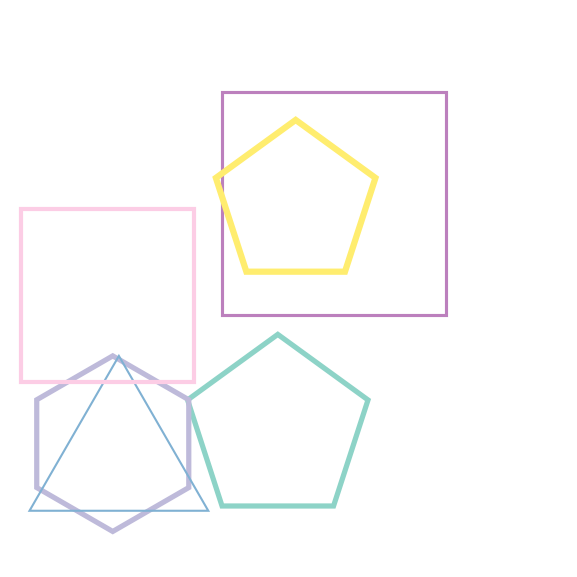[{"shape": "pentagon", "thickness": 2.5, "radius": 0.82, "center": [0.481, 0.256]}, {"shape": "hexagon", "thickness": 2.5, "radius": 0.76, "center": [0.195, 0.231]}, {"shape": "triangle", "thickness": 1, "radius": 0.89, "center": [0.206, 0.204]}, {"shape": "square", "thickness": 2, "radius": 0.75, "center": [0.187, 0.488]}, {"shape": "square", "thickness": 1.5, "radius": 0.97, "center": [0.578, 0.646]}, {"shape": "pentagon", "thickness": 3, "radius": 0.73, "center": [0.512, 0.646]}]